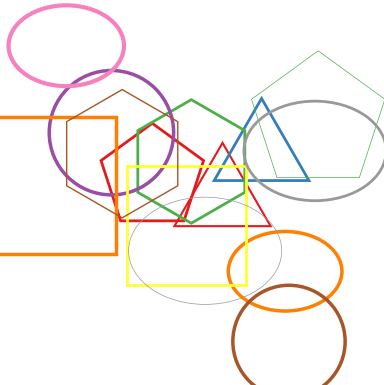[{"shape": "triangle", "thickness": 1.5, "radius": 0.72, "center": [0.578, 0.485]}, {"shape": "pentagon", "thickness": 2, "radius": 0.7, "center": [0.396, 0.54]}, {"shape": "triangle", "thickness": 2, "radius": 0.71, "center": [0.679, 0.602]}, {"shape": "hexagon", "thickness": 2, "radius": 0.8, "center": [0.497, 0.581]}, {"shape": "pentagon", "thickness": 0.5, "radius": 0.91, "center": [0.826, 0.686]}, {"shape": "circle", "thickness": 2.5, "radius": 0.81, "center": [0.289, 0.655]}, {"shape": "square", "thickness": 2.5, "radius": 0.89, "center": [0.124, 0.518]}, {"shape": "oval", "thickness": 2.5, "radius": 0.74, "center": [0.741, 0.295]}, {"shape": "square", "thickness": 2, "radius": 0.77, "center": [0.484, 0.414]}, {"shape": "hexagon", "thickness": 1, "radius": 0.83, "center": [0.317, 0.601]}, {"shape": "circle", "thickness": 2.5, "radius": 0.73, "center": [0.751, 0.113]}, {"shape": "oval", "thickness": 3, "radius": 0.75, "center": [0.172, 0.881]}, {"shape": "oval", "thickness": 0.5, "radius": 0.99, "center": [0.533, 0.349]}, {"shape": "oval", "thickness": 2, "radius": 0.92, "center": [0.818, 0.608]}]